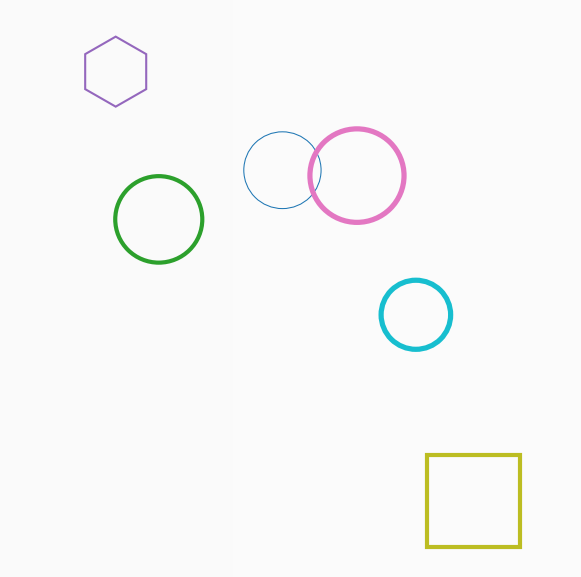[{"shape": "circle", "thickness": 0.5, "radius": 0.33, "center": [0.486, 0.704]}, {"shape": "circle", "thickness": 2, "radius": 0.37, "center": [0.273, 0.619]}, {"shape": "hexagon", "thickness": 1, "radius": 0.3, "center": [0.199, 0.875]}, {"shape": "circle", "thickness": 2.5, "radius": 0.4, "center": [0.614, 0.695]}, {"shape": "square", "thickness": 2, "radius": 0.4, "center": [0.814, 0.132]}, {"shape": "circle", "thickness": 2.5, "radius": 0.3, "center": [0.715, 0.454]}]